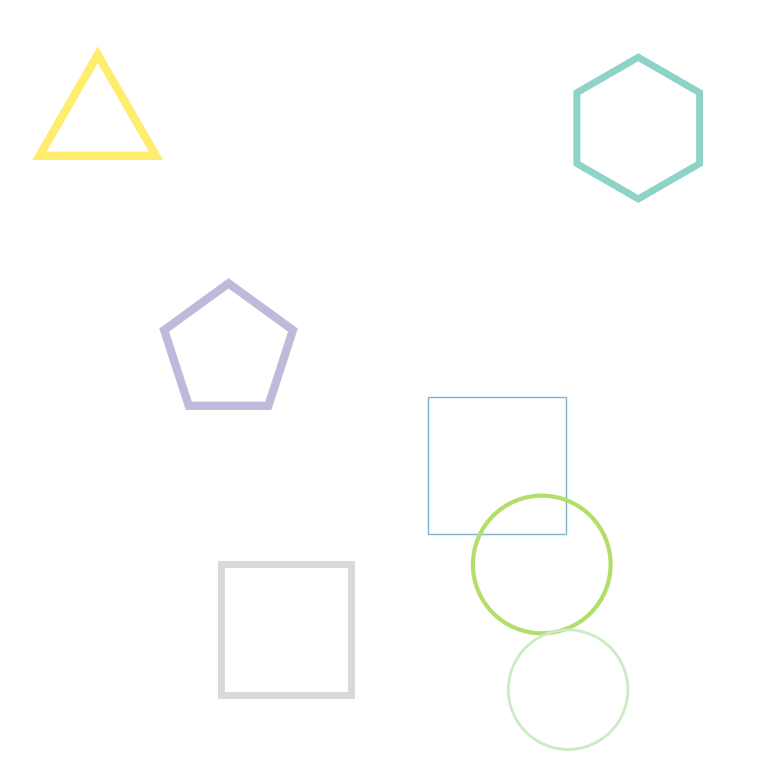[{"shape": "hexagon", "thickness": 2.5, "radius": 0.46, "center": [0.829, 0.834]}, {"shape": "pentagon", "thickness": 3, "radius": 0.44, "center": [0.297, 0.544]}, {"shape": "square", "thickness": 0.5, "radius": 0.45, "center": [0.645, 0.395]}, {"shape": "circle", "thickness": 1.5, "radius": 0.45, "center": [0.704, 0.267]}, {"shape": "square", "thickness": 2.5, "radius": 0.42, "center": [0.371, 0.182]}, {"shape": "circle", "thickness": 1, "radius": 0.39, "center": [0.738, 0.104]}, {"shape": "triangle", "thickness": 3, "radius": 0.44, "center": [0.127, 0.841]}]